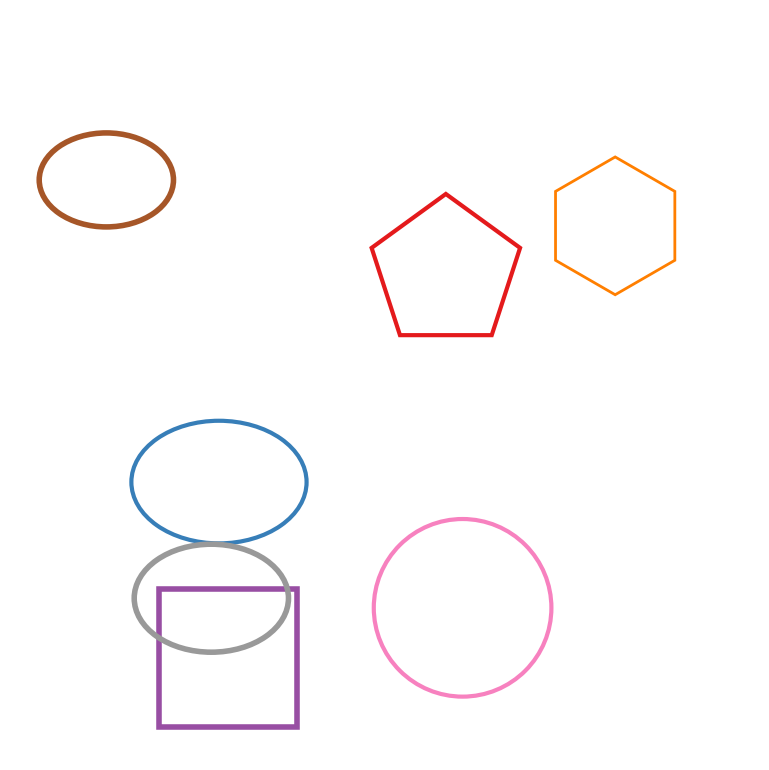[{"shape": "pentagon", "thickness": 1.5, "radius": 0.51, "center": [0.579, 0.647]}, {"shape": "oval", "thickness": 1.5, "radius": 0.57, "center": [0.284, 0.374]}, {"shape": "square", "thickness": 2, "radius": 0.45, "center": [0.296, 0.145]}, {"shape": "hexagon", "thickness": 1, "radius": 0.45, "center": [0.799, 0.707]}, {"shape": "oval", "thickness": 2, "radius": 0.44, "center": [0.138, 0.766]}, {"shape": "circle", "thickness": 1.5, "radius": 0.58, "center": [0.601, 0.211]}, {"shape": "oval", "thickness": 2, "radius": 0.5, "center": [0.274, 0.223]}]